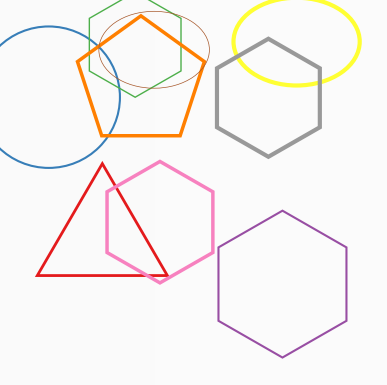[{"shape": "triangle", "thickness": 2, "radius": 0.97, "center": [0.264, 0.381]}, {"shape": "circle", "thickness": 1.5, "radius": 0.92, "center": [0.126, 0.748]}, {"shape": "hexagon", "thickness": 1, "radius": 0.68, "center": [0.349, 0.884]}, {"shape": "hexagon", "thickness": 1.5, "radius": 0.95, "center": [0.729, 0.262]}, {"shape": "pentagon", "thickness": 2.5, "radius": 0.86, "center": [0.364, 0.787]}, {"shape": "oval", "thickness": 3, "radius": 0.81, "center": [0.765, 0.892]}, {"shape": "oval", "thickness": 0.5, "radius": 0.71, "center": [0.398, 0.871]}, {"shape": "hexagon", "thickness": 2.5, "radius": 0.79, "center": [0.413, 0.423]}, {"shape": "hexagon", "thickness": 3, "radius": 0.77, "center": [0.693, 0.746]}]